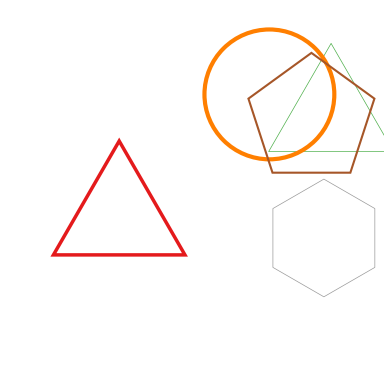[{"shape": "triangle", "thickness": 2.5, "radius": 0.99, "center": [0.31, 0.437]}, {"shape": "triangle", "thickness": 0.5, "radius": 0.94, "center": [0.86, 0.7]}, {"shape": "circle", "thickness": 3, "radius": 0.84, "center": [0.7, 0.755]}, {"shape": "pentagon", "thickness": 1.5, "radius": 0.86, "center": [0.809, 0.691]}, {"shape": "hexagon", "thickness": 0.5, "radius": 0.76, "center": [0.841, 0.382]}]